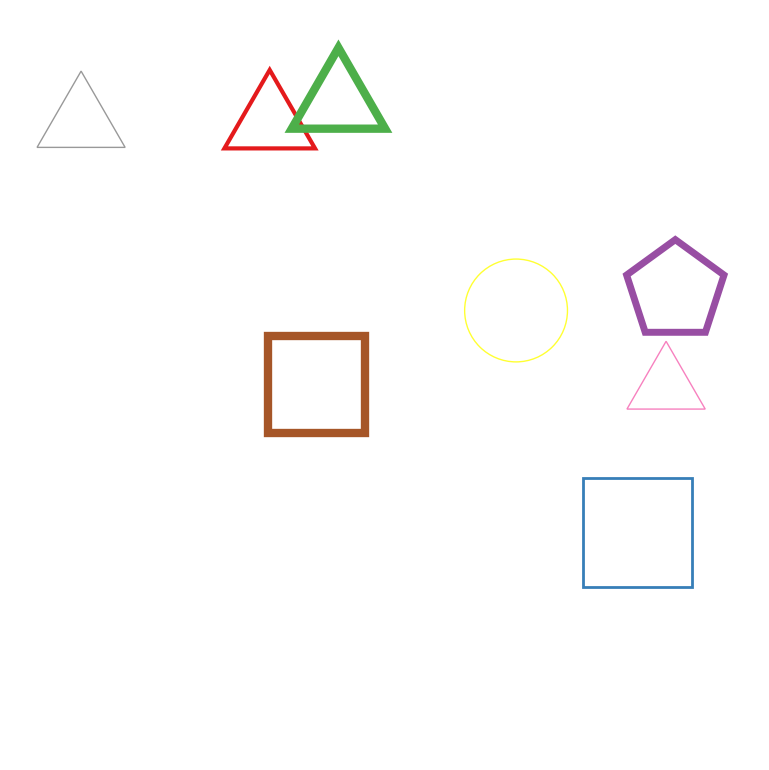[{"shape": "triangle", "thickness": 1.5, "radius": 0.34, "center": [0.35, 0.841]}, {"shape": "square", "thickness": 1, "radius": 0.36, "center": [0.828, 0.308]}, {"shape": "triangle", "thickness": 3, "radius": 0.35, "center": [0.44, 0.868]}, {"shape": "pentagon", "thickness": 2.5, "radius": 0.33, "center": [0.877, 0.622]}, {"shape": "circle", "thickness": 0.5, "radius": 0.33, "center": [0.67, 0.597]}, {"shape": "square", "thickness": 3, "radius": 0.32, "center": [0.411, 0.501]}, {"shape": "triangle", "thickness": 0.5, "radius": 0.29, "center": [0.865, 0.498]}, {"shape": "triangle", "thickness": 0.5, "radius": 0.33, "center": [0.105, 0.842]}]